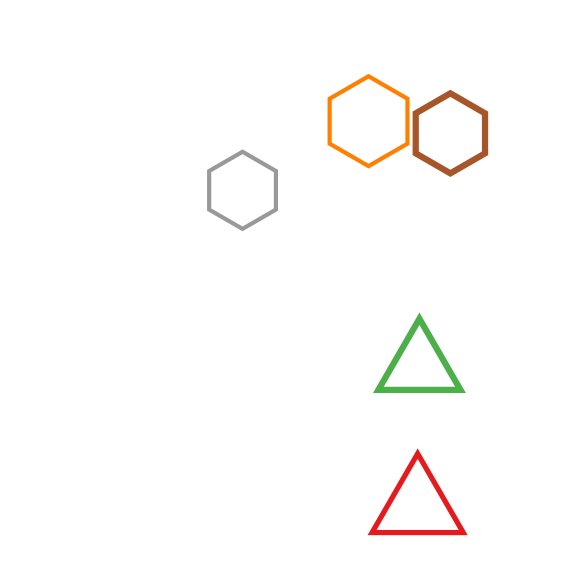[{"shape": "triangle", "thickness": 2.5, "radius": 0.46, "center": [0.723, 0.123]}, {"shape": "triangle", "thickness": 3, "radius": 0.41, "center": [0.726, 0.365]}, {"shape": "hexagon", "thickness": 2, "radius": 0.39, "center": [0.638, 0.789]}, {"shape": "hexagon", "thickness": 3, "radius": 0.35, "center": [0.78, 0.768]}, {"shape": "hexagon", "thickness": 2, "radius": 0.33, "center": [0.42, 0.67]}]